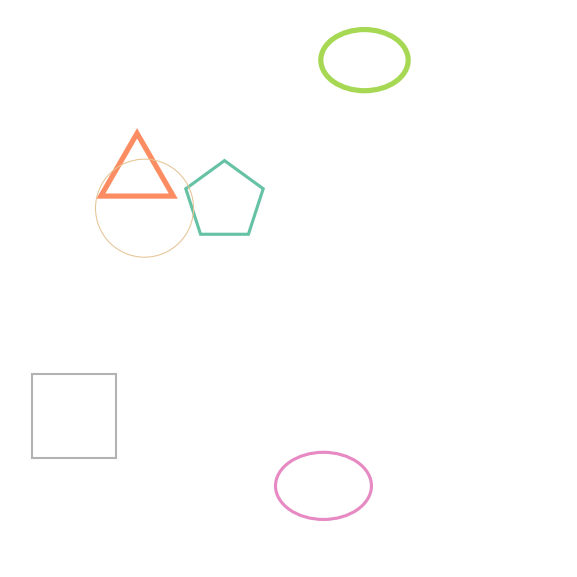[{"shape": "pentagon", "thickness": 1.5, "radius": 0.35, "center": [0.389, 0.651]}, {"shape": "triangle", "thickness": 2.5, "radius": 0.36, "center": [0.237, 0.696]}, {"shape": "oval", "thickness": 1.5, "radius": 0.42, "center": [0.56, 0.158]}, {"shape": "oval", "thickness": 2.5, "radius": 0.38, "center": [0.631, 0.895]}, {"shape": "circle", "thickness": 0.5, "radius": 0.42, "center": [0.25, 0.639]}, {"shape": "square", "thickness": 1, "radius": 0.36, "center": [0.129, 0.278]}]